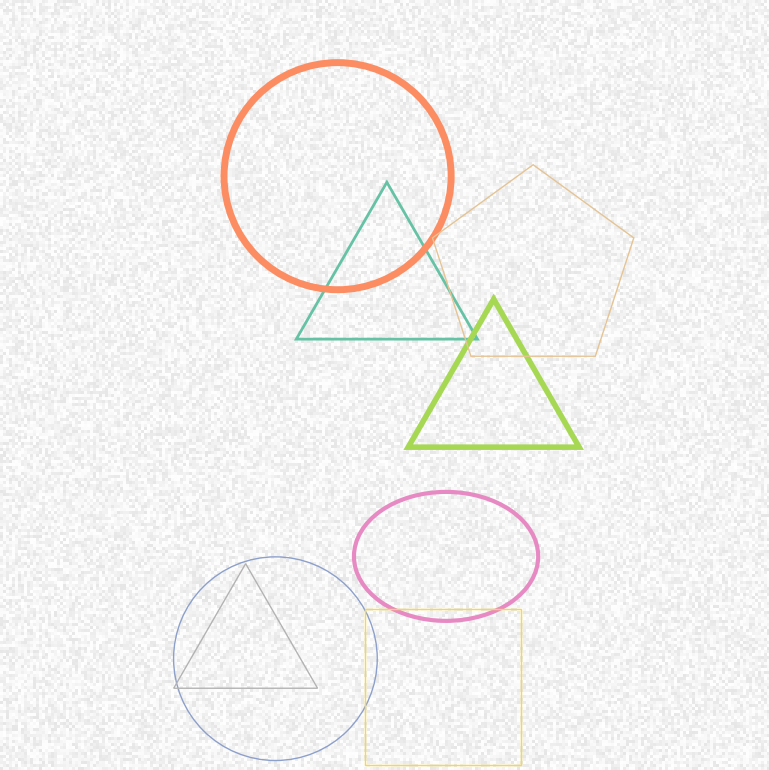[{"shape": "triangle", "thickness": 1, "radius": 0.68, "center": [0.502, 0.627]}, {"shape": "circle", "thickness": 2.5, "radius": 0.74, "center": [0.438, 0.771]}, {"shape": "circle", "thickness": 0.5, "radius": 0.66, "center": [0.358, 0.145]}, {"shape": "oval", "thickness": 1.5, "radius": 0.6, "center": [0.579, 0.277]}, {"shape": "triangle", "thickness": 2, "radius": 0.64, "center": [0.641, 0.483]}, {"shape": "square", "thickness": 0.5, "radius": 0.51, "center": [0.576, 0.108]}, {"shape": "pentagon", "thickness": 0.5, "radius": 0.69, "center": [0.692, 0.649]}, {"shape": "triangle", "thickness": 0.5, "radius": 0.54, "center": [0.319, 0.16]}]